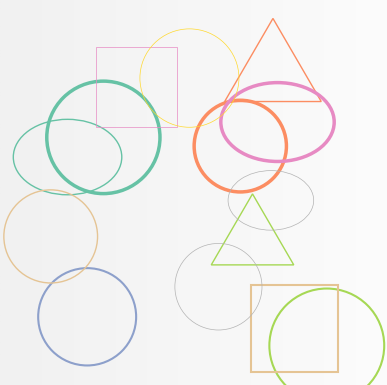[{"shape": "oval", "thickness": 1, "radius": 0.7, "center": [0.174, 0.592]}, {"shape": "circle", "thickness": 2.5, "radius": 0.73, "center": [0.267, 0.643]}, {"shape": "circle", "thickness": 2.5, "radius": 0.6, "center": [0.62, 0.621]}, {"shape": "triangle", "thickness": 1, "radius": 0.72, "center": [0.704, 0.808]}, {"shape": "circle", "thickness": 1.5, "radius": 0.63, "center": [0.225, 0.177]}, {"shape": "oval", "thickness": 2.5, "radius": 0.73, "center": [0.716, 0.683]}, {"shape": "square", "thickness": 0.5, "radius": 0.52, "center": [0.353, 0.775]}, {"shape": "circle", "thickness": 1.5, "radius": 0.74, "center": [0.843, 0.102]}, {"shape": "triangle", "thickness": 1, "radius": 0.61, "center": [0.652, 0.373]}, {"shape": "circle", "thickness": 0.5, "radius": 0.64, "center": [0.489, 0.797]}, {"shape": "circle", "thickness": 1, "radius": 0.6, "center": [0.131, 0.386]}, {"shape": "square", "thickness": 1.5, "radius": 0.56, "center": [0.76, 0.146]}, {"shape": "oval", "thickness": 0.5, "radius": 0.55, "center": [0.699, 0.48]}, {"shape": "circle", "thickness": 0.5, "radius": 0.56, "center": [0.564, 0.255]}]